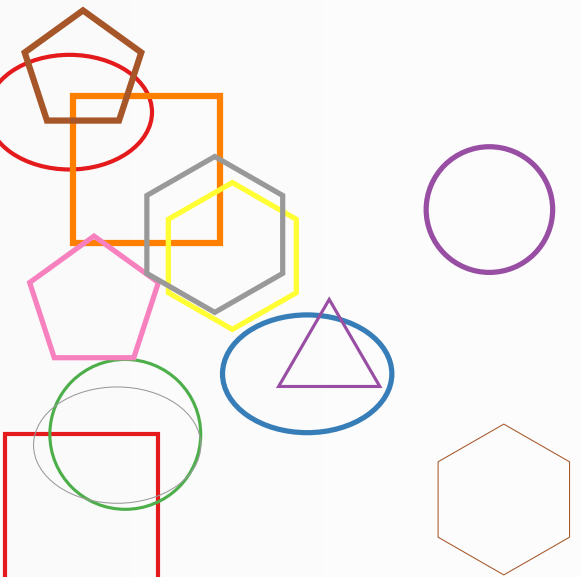[{"shape": "oval", "thickness": 2, "radius": 0.71, "center": [0.12, 0.805]}, {"shape": "square", "thickness": 2, "radius": 0.66, "center": [0.14, 0.116]}, {"shape": "oval", "thickness": 2.5, "radius": 0.73, "center": [0.528, 0.352]}, {"shape": "circle", "thickness": 1.5, "radius": 0.65, "center": [0.216, 0.247]}, {"shape": "triangle", "thickness": 1.5, "radius": 0.5, "center": [0.566, 0.38]}, {"shape": "circle", "thickness": 2.5, "radius": 0.54, "center": [0.842, 0.636]}, {"shape": "square", "thickness": 3, "radius": 0.64, "center": [0.252, 0.706]}, {"shape": "hexagon", "thickness": 2.5, "radius": 0.64, "center": [0.4, 0.556]}, {"shape": "hexagon", "thickness": 0.5, "radius": 0.65, "center": [0.867, 0.134]}, {"shape": "pentagon", "thickness": 3, "radius": 0.53, "center": [0.143, 0.876]}, {"shape": "pentagon", "thickness": 2.5, "radius": 0.58, "center": [0.162, 0.474]}, {"shape": "hexagon", "thickness": 2.5, "radius": 0.67, "center": [0.37, 0.593]}, {"shape": "oval", "thickness": 0.5, "radius": 0.72, "center": [0.202, 0.228]}]